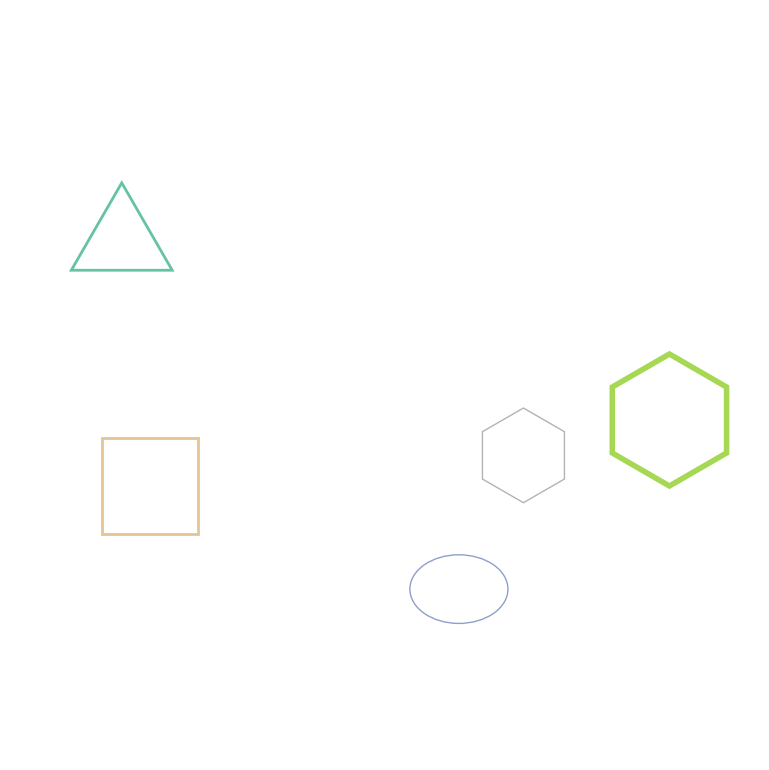[{"shape": "triangle", "thickness": 1, "radius": 0.38, "center": [0.158, 0.687]}, {"shape": "oval", "thickness": 0.5, "radius": 0.32, "center": [0.596, 0.235]}, {"shape": "hexagon", "thickness": 2, "radius": 0.43, "center": [0.869, 0.455]}, {"shape": "square", "thickness": 1, "radius": 0.31, "center": [0.194, 0.368]}, {"shape": "hexagon", "thickness": 0.5, "radius": 0.31, "center": [0.68, 0.409]}]